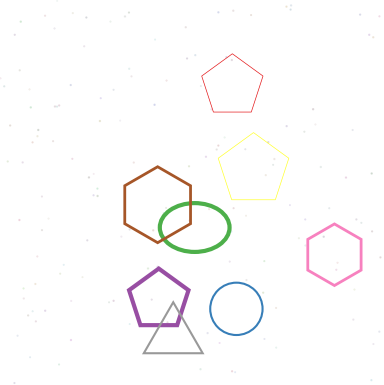[{"shape": "pentagon", "thickness": 0.5, "radius": 0.42, "center": [0.604, 0.777]}, {"shape": "circle", "thickness": 1.5, "radius": 0.34, "center": [0.614, 0.198]}, {"shape": "oval", "thickness": 3, "radius": 0.45, "center": [0.506, 0.409]}, {"shape": "pentagon", "thickness": 3, "radius": 0.41, "center": [0.412, 0.221]}, {"shape": "pentagon", "thickness": 0.5, "radius": 0.48, "center": [0.658, 0.559]}, {"shape": "hexagon", "thickness": 2, "radius": 0.49, "center": [0.409, 0.468]}, {"shape": "hexagon", "thickness": 2, "radius": 0.4, "center": [0.869, 0.338]}, {"shape": "triangle", "thickness": 1.5, "radius": 0.44, "center": [0.45, 0.127]}]